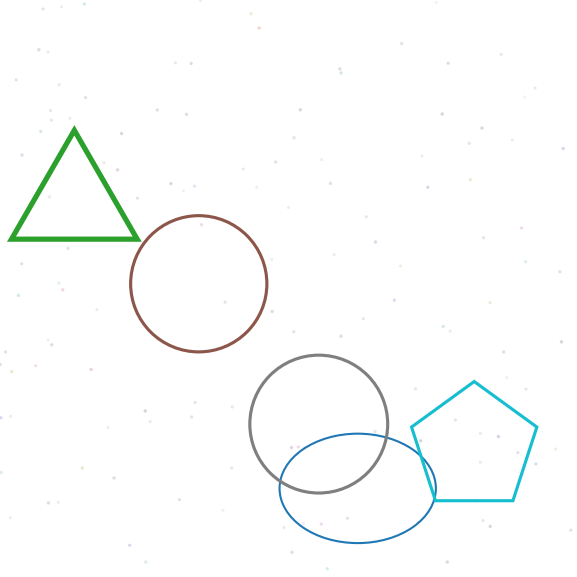[{"shape": "oval", "thickness": 1, "radius": 0.68, "center": [0.619, 0.153]}, {"shape": "triangle", "thickness": 2.5, "radius": 0.63, "center": [0.129, 0.648]}, {"shape": "circle", "thickness": 1.5, "radius": 0.59, "center": [0.344, 0.508]}, {"shape": "circle", "thickness": 1.5, "radius": 0.6, "center": [0.552, 0.265]}, {"shape": "pentagon", "thickness": 1.5, "radius": 0.57, "center": [0.821, 0.224]}]